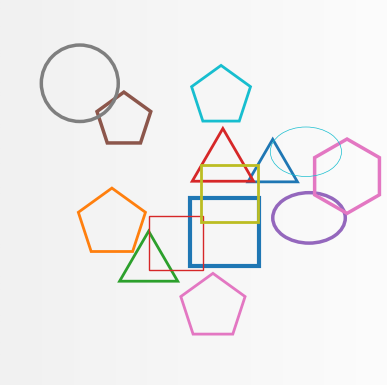[{"shape": "triangle", "thickness": 2, "radius": 0.37, "center": [0.704, 0.565]}, {"shape": "square", "thickness": 3, "radius": 0.44, "center": [0.58, 0.398]}, {"shape": "pentagon", "thickness": 2, "radius": 0.46, "center": [0.289, 0.42]}, {"shape": "triangle", "thickness": 2, "radius": 0.43, "center": [0.384, 0.313]}, {"shape": "square", "thickness": 1, "radius": 0.35, "center": [0.455, 0.368]}, {"shape": "triangle", "thickness": 2, "radius": 0.46, "center": [0.575, 0.575]}, {"shape": "oval", "thickness": 2.5, "radius": 0.47, "center": [0.797, 0.434]}, {"shape": "pentagon", "thickness": 2.5, "radius": 0.36, "center": [0.32, 0.688]}, {"shape": "pentagon", "thickness": 2, "radius": 0.44, "center": [0.55, 0.203]}, {"shape": "hexagon", "thickness": 2.5, "radius": 0.48, "center": [0.896, 0.542]}, {"shape": "circle", "thickness": 2.5, "radius": 0.5, "center": [0.206, 0.784]}, {"shape": "square", "thickness": 2, "radius": 0.37, "center": [0.593, 0.497]}, {"shape": "pentagon", "thickness": 2, "radius": 0.4, "center": [0.57, 0.75]}, {"shape": "oval", "thickness": 0.5, "radius": 0.46, "center": [0.789, 0.606]}]